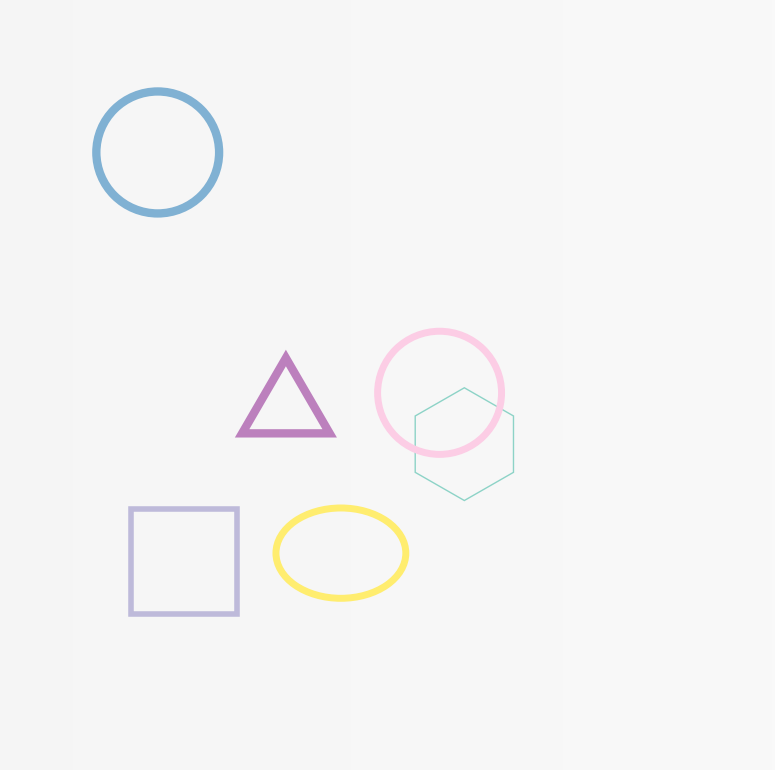[{"shape": "hexagon", "thickness": 0.5, "radius": 0.37, "center": [0.599, 0.423]}, {"shape": "square", "thickness": 2, "radius": 0.34, "center": [0.238, 0.271]}, {"shape": "circle", "thickness": 3, "radius": 0.4, "center": [0.204, 0.802]}, {"shape": "circle", "thickness": 2.5, "radius": 0.4, "center": [0.567, 0.49]}, {"shape": "triangle", "thickness": 3, "radius": 0.33, "center": [0.369, 0.47]}, {"shape": "oval", "thickness": 2.5, "radius": 0.42, "center": [0.44, 0.282]}]